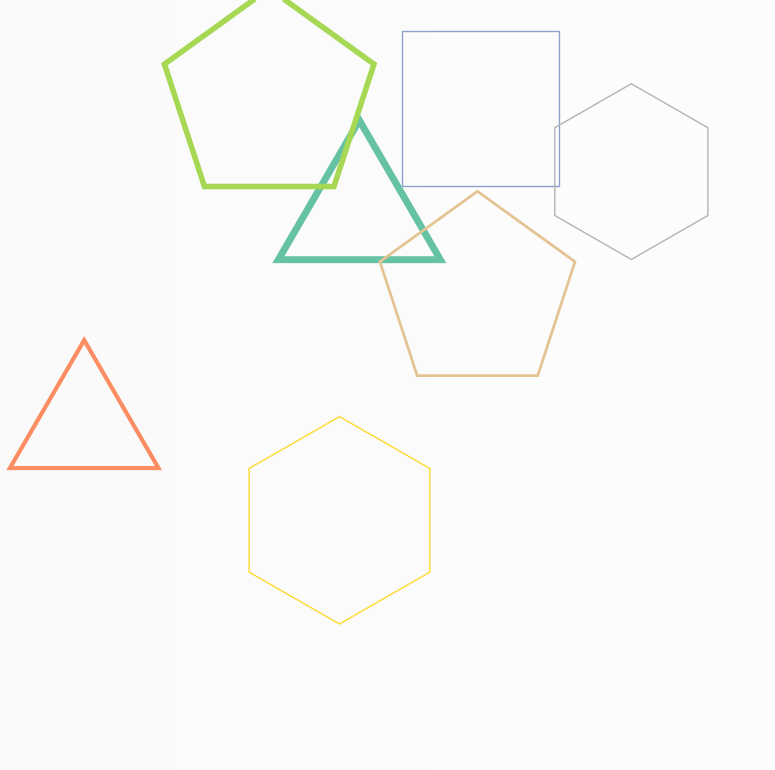[{"shape": "triangle", "thickness": 2.5, "radius": 0.6, "center": [0.464, 0.723]}, {"shape": "triangle", "thickness": 1.5, "radius": 0.55, "center": [0.109, 0.448]}, {"shape": "square", "thickness": 0.5, "radius": 0.5, "center": [0.62, 0.859]}, {"shape": "pentagon", "thickness": 2, "radius": 0.71, "center": [0.347, 0.873]}, {"shape": "hexagon", "thickness": 0.5, "radius": 0.67, "center": [0.438, 0.324]}, {"shape": "pentagon", "thickness": 1, "radius": 0.66, "center": [0.616, 0.619]}, {"shape": "hexagon", "thickness": 0.5, "radius": 0.57, "center": [0.815, 0.777]}]